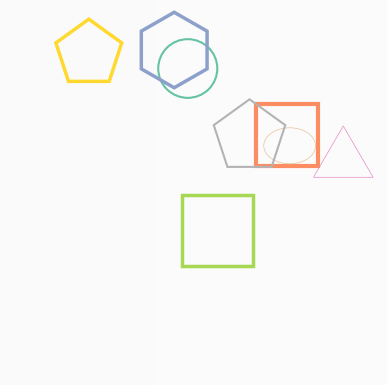[{"shape": "circle", "thickness": 1.5, "radius": 0.38, "center": [0.485, 0.822]}, {"shape": "square", "thickness": 3, "radius": 0.4, "center": [0.74, 0.65]}, {"shape": "hexagon", "thickness": 2.5, "radius": 0.49, "center": [0.45, 0.87]}, {"shape": "triangle", "thickness": 0.5, "radius": 0.44, "center": [0.886, 0.584]}, {"shape": "square", "thickness": 2.5, "radius": 0.46, "center": [0.56, 0.402]}, {"shape": "pentagon", "thickness": 2.5, "radius": 0.45, "center": [0.229, 0.861]}, {"shape": "oval", "thickness": 0.5, "radius": 0.33, "center": [0.747, 0.621]}, {"shape": "pentagon", "thickness": 1.5, "radius": 0.49, "center": [0.644, 0.645]}]